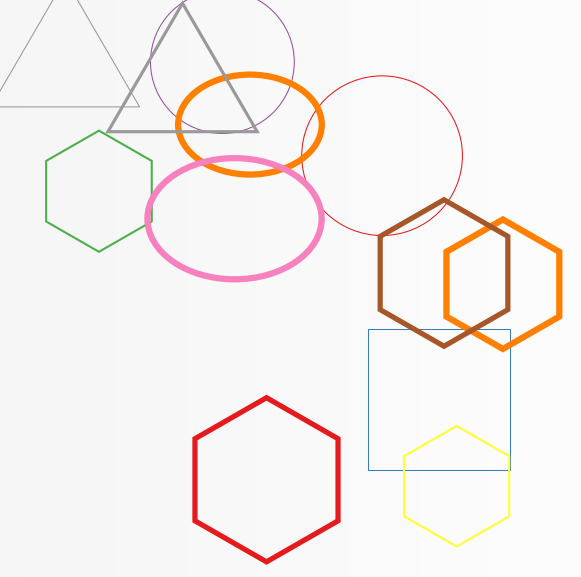[{"shape": "hexagon", "thickness": 2.5, "radius": 0.71, "center": [0.458, 0.168]}, {"shape": "circle", "thickness": 0.5, "radius": 0.69, "center": [0.657, 0.73]}, {"shape": "square", "thickness": 0.5, "radius": 0.61, "center": [0.756, 0.308]}, {"shape": "hexagon", "thickness": 1, "radius": 0.52, "center": [0.17, 0.668]}, {"shape": "circle", "thickness": 0.5, "radius": 0.62, "center": [0.383, 0.892]}, {"shape": "hexagon", "thickness": 3, "radius": 0.56, "center": [0.865, 0.507]}, {"shape": "oval", "thickness": 3, "radius": 0.62, "center": [0.43, 0.783]}, {"shape": "hexagon", "thickness": 1, "radius": 0.52, "center": [0.786, 0.157]}, {"shape": "hexagon", "thickness": 2.5, "radius": 0.63, "center": [0.764, 0.526]}, {"shape": "oval", "thickness": 3, "radius": 0.75, "center": [0.403, 0.62]}, {"shape": "triangle", "thickness": 0.5, "radius": 0.74, "center": [0.112, 0.888]}, {"shape": "triangle", "thickness": 1.5, "radius": 0.74, "center": [0.314, 0.845]}]